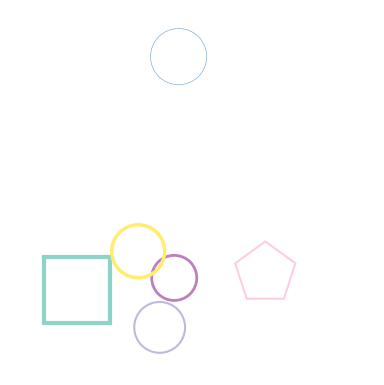[{"shape": "square", "thickness": 3, "radius": 0.43, "center": [0.199, 0.247]}, {"shape": "circle", "thickness": 1.5, "radius": 0.33, "center": [0.415, 0.15]}, {"shape": "circle", "thickness": 0.5, "radius": 0.37, "center": [0.464, 0.853]}, {"shape": "pentagon", "thickness": 1.5, "radius": 0.41, "center": [0.689, 0.291]}, {"shape": "circle", "thickness": 2, "radius": 0.29, "center": [0.453, 0.278]}, {"shape": "circle", "thickness": 2.5, "radius": 0.34, "center": [0.359, 0.347]}]